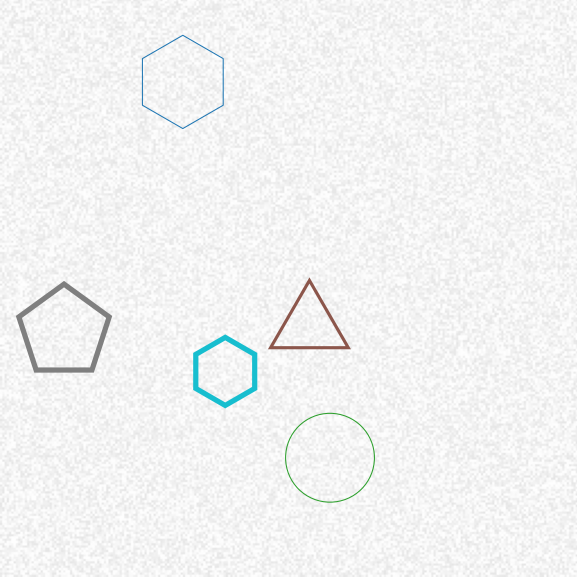[{"shape": "hexagon", "thickness": 0.5, "radius": 0.4, "center": [0.317, 0.857]}, {"shape": "circle", "thickness": 0.5, "radius": 0.38, "center": [0.571, 0.207]}, {"shape": "triangle", "thickness": 1.5, "radius": 0.39, "center": [0.536, 0.436]}, {"shape": "pentagon", "thickness": 2.5, "radius": 0.41, "center": [0.111, 0.425]}, {"shape": "hexagon", "thickness": 2.5, "radius": 0.29, "center": [0.39, 0.356]}]